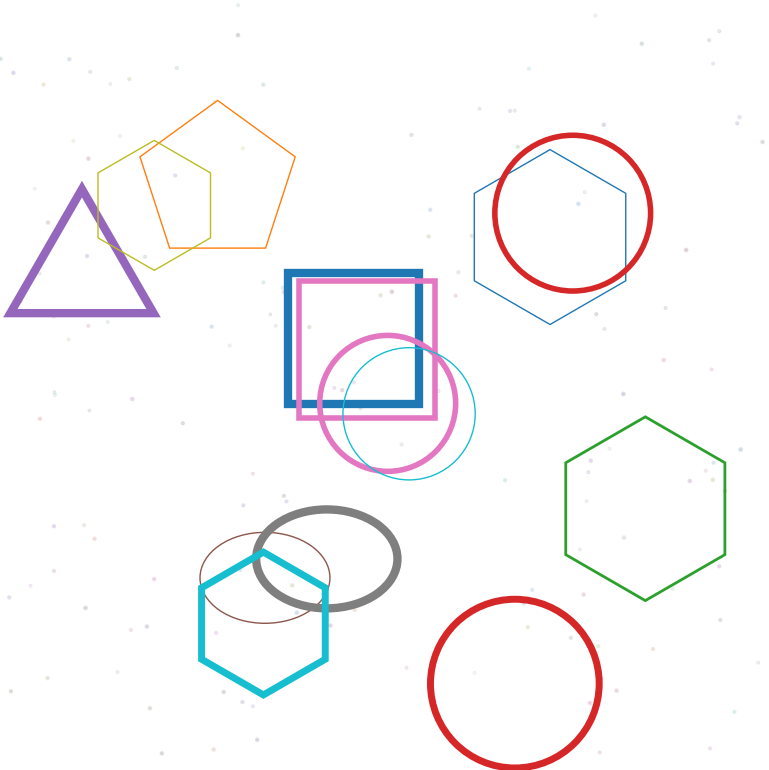[{"shape": "hexagon", "thickness": 0.5, "radius": 0.57, "center": [0.714, 0.692]}, {"shape": "square", "thickness": 3, "radius": 0.43, "center": [0.459, 0.56]}, {"shape": "pentagon", "thickness": 0.5, "radius": 0.53, "center": [0.283, 0.764]}, {"shape": "hexagon", "thickness": 1, "radius": 0.6, "center": [0.838, 0.339]}, {"shape": "circle", "thickness": 2.5, "radius": 0.55, "center": [0.669, 0.112]}, {"shape": "circle", "thickness": 2, "radius": 0.51, "center": [0.744, 0.723]}, {"shape": "triangle", "thickness": 3, "radius": 0.54, "center": [0.106, 0.647]}, {"shape": "oval", "thickness": 0.5, "radius": 0.42, "center": [0.344, 0.25]}, {"shape": "circle", "thickness": 2, "radius": 0.44, "center": [0.503, 0.476]}, {"shape": "square", "thickness": 2, "radius": 0.44, "center": [0.476, 0.546]}, {"shape": "oval", "thickness": 3, "radius": 0.46, "center": [0.424, 0.274]}, {"shape": "hexagon", "thickness": 0.5, "radius": 0.42, "center": [0.2, 0.733]}, {"shape": "hexagon", "thickness": 2.5, "radius": 0.46, "center": [0.342, 0.19]}, {"shape": "circle", "thickness": 0.5, "radius": 0.43, "center": [0.531, 0.463]}]